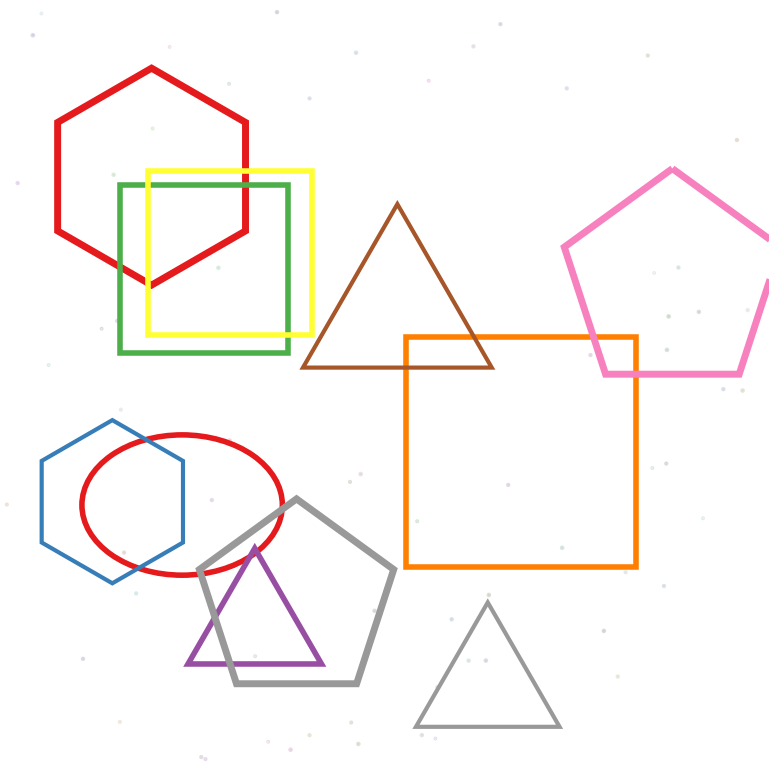[{"shape": "hexagon", "thickness": 2.5, "radius": 0.7, "center": [0.197, 0.771]}, {"shape": "oval", "thickness": 2, "radius": 0.65, "center": [0.237, 0.344]}, {"shape": "hexagon", "thickness": 1.5, "radius": 0.53, "center": [0.146, 0.348]}, {"shape": "square", "thickness": 2, "radius": 0.55, "center": [0.265, 0.651]}, {"shape": "triangle", "thickness": 2, "radius": 0.5, "center": [0.331, 0.188]}, {"shape": "square", "thickness": 2, "radius": 0.75, "center": [0.676, 0.413]}, {"shape": "square", "thickness": 2, "radius": 0.53, "center": [0.299, 0.671]}, {"shape": "triangle", "thickness": 1.5, "radius": 0.71, "center": [0.516, 0.593]}, {"shape": "pentagon", "thickness": 2.5, "radius": 0.74, "center": [0.873, 0.633]}, {"shape": "pentagon", "thickness": 2.5, "radius": 0.66, "center": [0.385, 0.219]}, {"shape": "triangle", "thickness": 1.5, "radius": 0.54, "center": [0.633, 0.11]}]